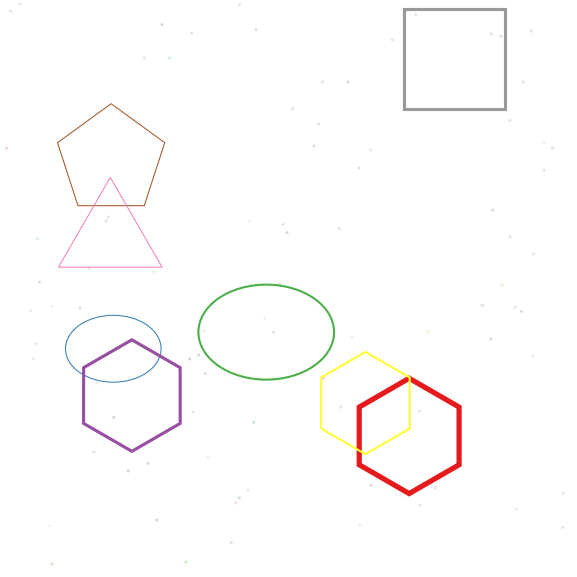[{"shape": "hexagon", "thickness": 2.5, "radius": 0.5, "center": [0.708, 0.244]}, {"shape": "oval", "thickness": 0.5, "radius": 0.41, "center": [0.196, 0.395]}, {"shape": "oval", "thickness": 1, "radius": 0.59, "center": [0.461, 0.424]}, {"shape": "hexagon", "thickness": 1.5, "radius": 0.48, "center": [0.228, 0.314]}, {"shape": "hexagon", "thickness": 1, "radius": 0.44, "center": [0.633, 0.301]}, {"shape": "pentagon", "thickness": 0.5, "radius": 0.49, "center": [0.192, 0.722]}, {"shape": "triangle", "thickness": 0.5, "radius": 0.52, "center": [0.191, 0.588]}, {"shape": "square", "thickness": 1.5, "radius": 0.44, "center": [0.787, 0.897]}]